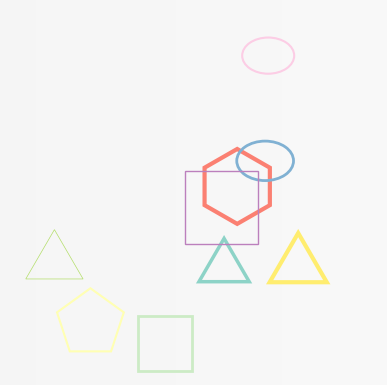[{"shape": "triangle", "thickness": 2.5, "radius": 0.37, "center": [0.578, 0.306]}, {"shape": "pentagon", "thickness": 1.5, "radius": 0.45, "center": [0.233, 0.161]}, {"shape": "hexagon", "thickness": 3, "radius": 0.49, "center": [0.612, 0.516]}, {"shape": "oval", "thickness": 2, "radius": 0.37, "center": [0.684, 0.582]}, {"shape": "triangle", "thickness": 0.5, "radius": 0.43, "center": [0.14, 0.318]}, {"shape": "oval", "thickness": 1.5, "radius": 0.34, "center": [0.692, 0.856]}, {"shape": "square", "thickness": 1, "radius": 0.47, "center": [0.571, 0.462]}, {"shape": "square", "thickness": 2, "radius": 0.35, "center": [0.426, 0.107]}, {"shape": "triangle", "thickness": 3, "radius": 0.43, "center": [0.77, 0.309]}]